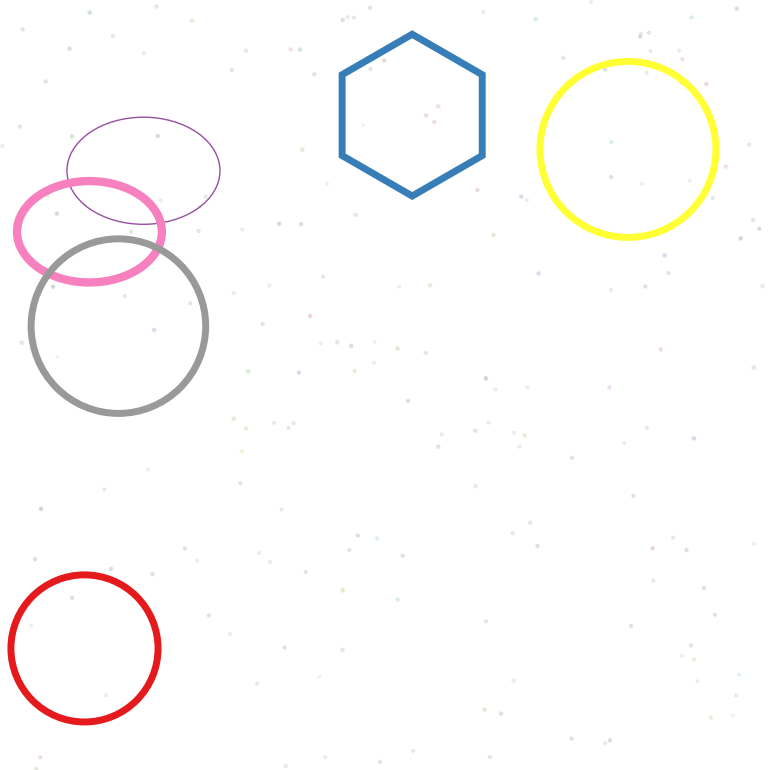[{"shape": "circle", "thickness": 2.5, "radius": 0.48, "center": [0.11, 0.158]}, {"shape": "hexagon", "thickness": 2.5, "radius": 0.53, "center": [0.535, 0.85]}, {"shape": "oval", "thickness": 0.5, "radius": 0.5, "center": [0.186, 0.778]}, {"shape": "circle", "thickness": 2.5, "radius": 0.57, "center": [0.816, 0.806]}, {"shape": "oval", "thickness": 3, "radius": 0.47, "center": [0.116, 0.699]}, {"shape": "circle", "thickness": 2.5, "radius": 0.57, "center": [0.154, 0.576]}]